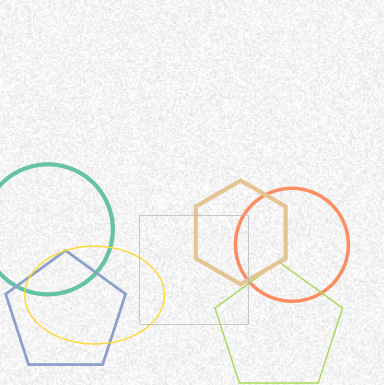[{"shape": "circle", "thickness": 3, "radius": 0.84, "center": [0.124, 0.404]}, {"shape": "circle", "thickness": 2.5, "radius": 0.73, "center": [0.758, 0.364]}, {"shape": "pentagon", "thickness": 2, "radius": 0.82, "center": [0.17, 0.186]}, {"shape": "pentagon", "thickness": 1, "radius": 0.87, "center": [0.724, 0.146]}, {"shape": "oval", "thickness": 1, "radius": 0.91, "center": [0.246, 0.234]}, {"shape": "hexagon", "thickness": 3, "radius": 0.67, "center": [0.625, 0.396]}, {"shape": "square", "thickness": 0.5, "radius": 0.71, "center": [0.502, 0.299]}]